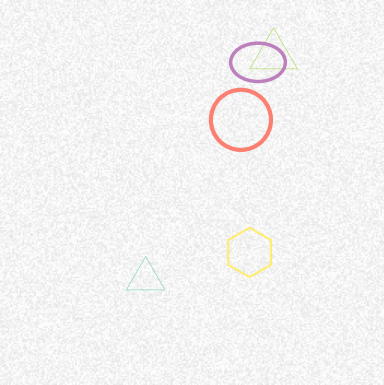[{"shape": "triangle", "thickness": 0.5, "radius": 0.29, "center": [0.378, 0.276]}, {"shape": "circle", "thickness": 3, "radius": 0.39, "center": [0.626, 0.689]}, {"shape": "triangle", "thickness": 0.5, "radius": 0.36, "center": [0.711, 0.857]}, {"shape": "oval", "thickness": 2.5, "radius": 0.36, "center": [0.67, 0.838]}, {"shape": "hexagon", "thickness": 1.5, "radius": 0.32, "center": [0.648, 0.344]}]